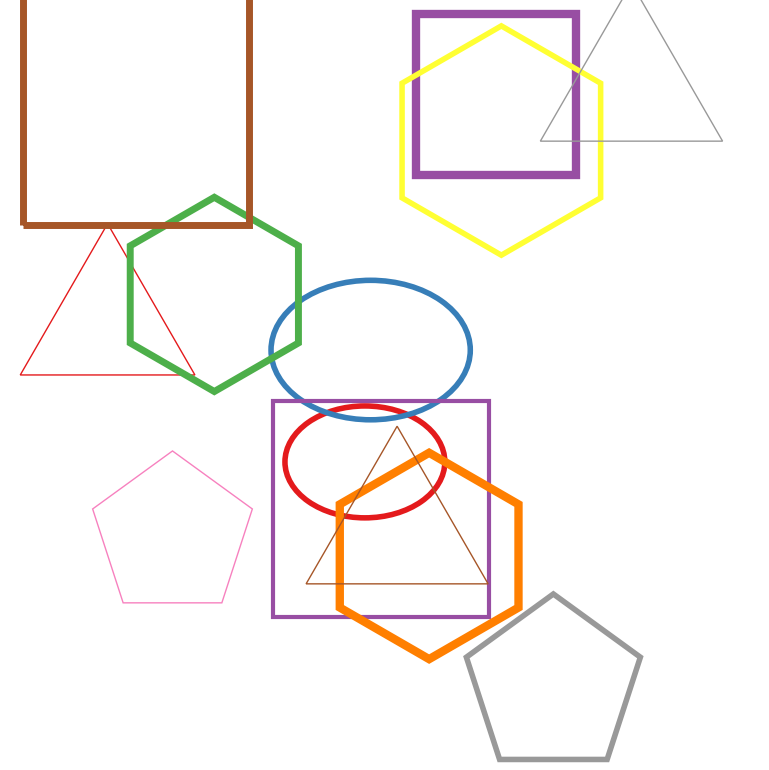[{"shape": "triangle", "thickness": 0.5, "radius": 0.65, "center": [0.14, 0.579]}, {"shape": "oval", "thickness": 2, "radius": 0.52, "center": [0.474, 0.4]}, {"shape": "oval", "thickness": 2, "radius": 0.65, "center": [0.481, 0.545]}, {"shape": "hexagon", "thickness": 2.5, "radius": 0.63, "center": [0.278, 0.618]}, {"shape": "square", "thickness": 1.5, "radius": 0.7, "center": [0.495, 0.339]}, {"shape": "square", "thickness": 3, "radius": 0.52, "center": [0.644, 0.877]}, {"shape": "hexagon", "thickness": 3, "radius": 0.67, "center": [0.557, 0.278]}, {"shape": "hexagon", "thickness": 2, "radius": 0.74, "center": [0.651, 0.817]}, {"shape": "square", "thickness": 2.5, "radius": 0.73, "center": [0.176, 0.855]}, {"shape": "triangle", "thickness": 0.5, "radius": 0.68, "center": [0.516, 0.31]}, {"shape": "pentagon", "thickness": 0.5, "radius": 0.55, "center": [0.224, 0.305]}, {"shape": "triangle", "thickness": 0.5, "radius": 0.68, "center": [0.82, 0.885]}, {"shape": "pentagon", "thickness": 2, "radius": 0.59, "center": [0.719, 0.11]}]